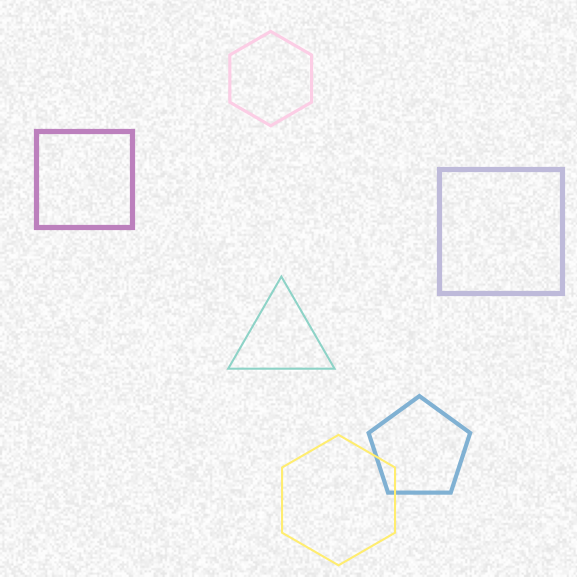[{"shape": "triangle", "thickness": 1, "radius": 0.53, "center": [0.487, 0.414]}, {"shape": "square", "thickness": 2.5, "radius": 0.53, "center": [0.866, 0.599]}, {"shape": "pentagon", "thickness": 2, "radius": 0.46, "center": [0.726, 0.221]}, {"shape": "hexagon", "thickness": 1.5, "radius": 0.41, "center": [0.469, 0.863]}, {"shape": "square", "thickness": 2.5, "radius": 0.41, "center": [0.145, 0.689]}, {"shape": "hexagon", "thickness": 1, "radius": 0.56, "center": [0.586, 0.133]}]